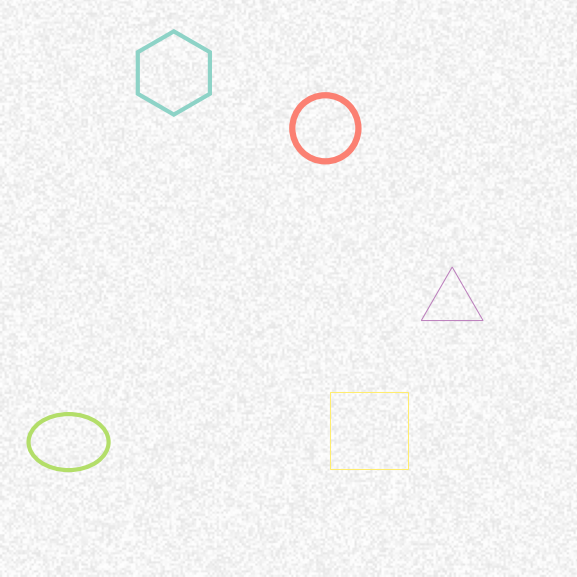[{"shape": "hexagon", "thickness": 2, "radius": 0.36, "center": [0.301, 0.873]}, {"shape": "circle", "thickness": 3, "radius": 0.29, "center": [0.563, 0.777]}, {"shape": "oval", "thickness": 2, "radius": 0.35, "center": [0.119, 0.234]}, {"shape": "triangle", "thickness": 0.5, "radius": 0.31, "center": [0.783, 0.475]}, {"shape": "square", "thickness": 0.5, "radius": 0.33, "center": [0.639, 0.254]}]